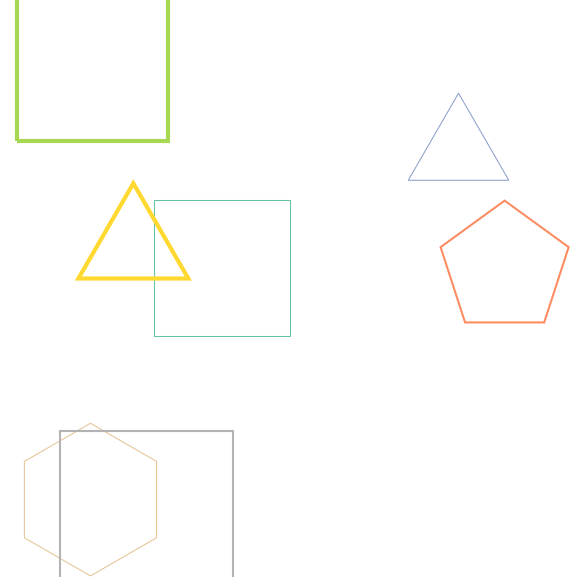[{"shape": "square", "thickness": 0.5, "radius": 0.59, "center": [0.384, 0.535]}, {"shape": "pentagon", "thickness": 1, "radius": 0.58, "center": [0.874, 0.535]}, {"shape": "triangle", "thickness": 0.5, "radius": 0.5, "center": [0.794, 0.737]}, {"shape": "square", "thickness": 2, "radius": 0.65, "center": [0.161, 0.886]}, {"shape": "triangle", "thickness": 2, "radius": 0.55, "center": [0.231, 0.572]}, {"shape": "hexagon", "thickness": 0.5, "radius": 0.66, "center": [0.157, 0.134]}, {"shape": "square", "thickness": 1, "radius": 0.75, "center": [0.253, 0.104]}]